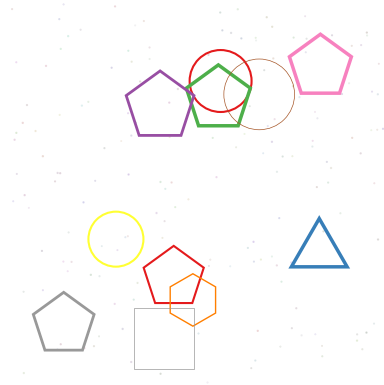[{"shape": "pentagon", "thickness": 1.5, "radius": 0.41, "center": [0.451, 0.279]}, {"shape": "circle", "thickness": 1.5, "radius": 0.4, "center": [0.573, 0.79]}, {"shape": "triangle", "thickness": 2.5, "radius": 0.42, "center": [0.829, 0.349]}, {"shape": "pentagon", "thickness": 2.5, "radius": 0.44, "center": [0.567, 0.744]}, {"shape": "pentagon", "thickness": 2, "radius": 0.46, "center": [0.416, 0.723]}, {"shape": "hexagon", "thickness": 1, "radius": 0.34, "center": [0.501, 0.221]}, {"shape": "circle", "thickness": 1.5, "radius": 0.36, "center": [0.301, 0.379]}, {"shape": "circle", "thickness": 0.5, "radius": 0.46, "center": [0.673, 0.755]}, {"shape": "pentagon", "thickness": 2.5, "radius": 0.42, "center": [0.832, 0.826]}, {"shape": "pentagon", "thickness": 2, "radius": 0.42, "center": [0.165, 0.158]}, {"shape": "square", "thickness": 0.5, "radius": 0.39, "center": [0.425, 0.121]}]